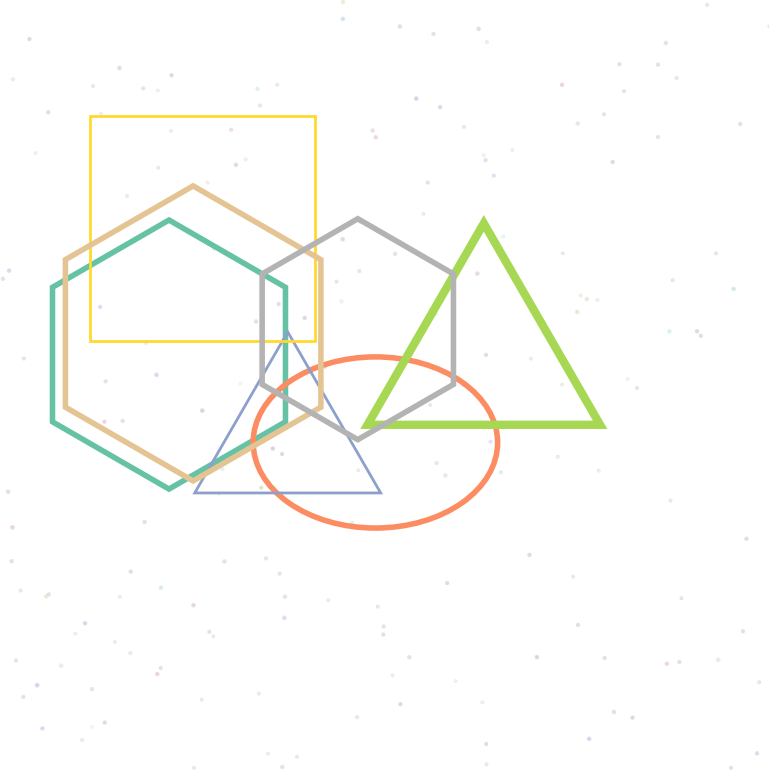[{"shape": "hexagon", "thickness": 2, "radius": 0.87, "center": [0.219, 0.54]}, {"shape": "oval", "thickness": 2, "radius": 0.79, "center": [0.488, 0.425]}, {"shape": "triangle", "thickness": 1, "radius": 0.7, "center": [0.374, 0.43]}, {"shape": "triangle", "thickness": 3, "radius": 0.87, "center": [0.628, 0.536]}, {"shape": "square", "thickness": 1, "radius": 0.73, "center": [0.263, 0.704]}, {"shape": "hexagon", "thickness": 2, "radius": 0.96, "center": [0.251, 0.567]}, {"shape": "hexagon", "thickness": 2, "radius": 0.72, "center": [0.465, 0.572]}]